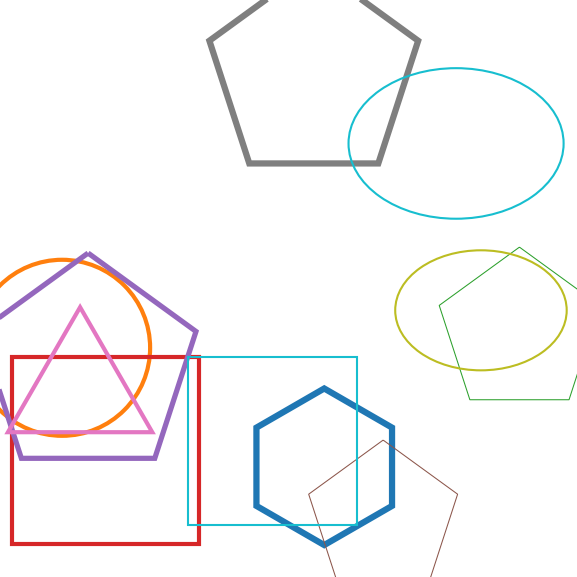[{"shape": "hexagon", "thickness": 3, "radius": 0.68, "center": [0.561, 0.191]}, {"shape": "circle", "thickness": 2, "radius": 0.76, "center": [0.108, 0.397]}, {"shape": "pentagon", "thickness": 0.5, "radius": 0.73, "center": [0.899, 0.425]}, {"shape": "square", "thickness": 2, "radius": 0.81, "center": [0.183, 0.219]}, {"shape": "pentagon", "thickness": 2.5, "radius": 0.98, "center": [0.153, 0.364]}, {"shape": "pentagon", "thickness": 0.5, "radius": 0.68, "center": [0.663, 0.101]}, {"shape": "triangle", "thickness": 2, "radius": 0.72, "center": [0.139, 0.323]}, {"shape": "pentagon", "thickness": 3, "radius": 0.95, "center": [0.543, 0.87]}, {"shape": "oval", "thickness": 1, "radius": 0.74, "center": [0.833, 0.462]}, {"shape": "oval", "thickness": 1, "radius": 0.93, "center": [0.79, 0.751]}, {"shape": "square", "thickness": 1, "radius": 0.73, "center": [0.472, 0.235]}]